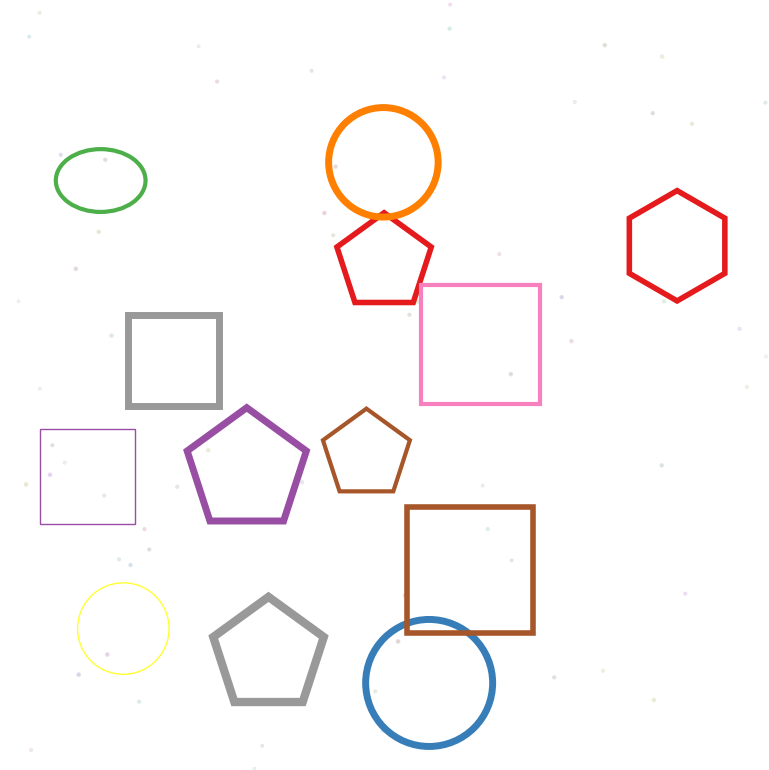[{"shape": "pentagon", "thickness": 2, "radius": 0.32, "center": [0.499, 0.659]}, {"shape": "hexagon", "thickness": 2, "radius": 0.36, "center": [0.879, 0.681]}, {"shape": "circle", "thickness": 2.5, "radius": 0.41, "center": [0.557, 0.113]}, {"shape": "oval", "thickness": 1.5, "radius": 0.29, "center": [0.131, 0.766]}, {"shape": "square", "thickness": 0.5, "radius": 0.31, "center": [0.114, 0.381]}, {"shape": "pentagon", "thickness": 2.5, "radius": 0.41, "center": [0.32, 0.389]}, {"shape": "circle", "thickness": 2.5, "radius": 0.36, "center": [0.498, 0.789]}, {"shape": "circle", "thickness": 0.5, "radius": 0.3, "center": [0.16, 0.184]}, {"shape": "pentagon", "thickness": 1.5, "radius": 0.3, "center": [0.476, 0.41]}, {"shape": "square", "thickness": 2, "radius": 0.41, "center": [0.61, 0.26]}, {"shape": "square", "thickness": 1.5, "radius": 0.38, "center": [0.624, 0.552]}, {"shape": "pentagon", "thickness": 3, "radius": 0.38, "center": [0.349, 0.149]}, {"shape": "square", "thickness": 2.5, "radius": 0.3, "center": [0.225, 0.532]}]